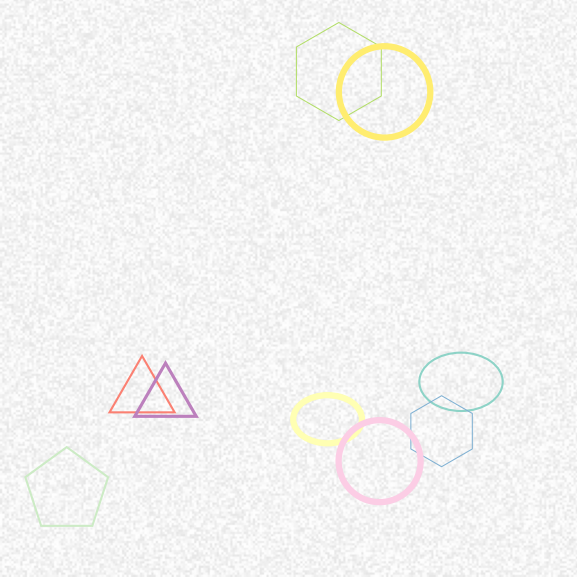[{"shape": "oval", "thickness": 1, "radius": 0.36, "center": [0.798, 0.338]}, {"shape": "oval", "thickness": 3, "radius": 0.3, "center": [0.567, 0.273]}, {"shape": "triangle", "thickness": 1, "radius": 0.33, "center": [0.246, 0.318]}, {"shape": "hexagon", "thickness": 0.5, "radius": 0.31, "center": [0.765, 0.252]}, {"shape": "hexagon", "thickness": 0.5, "radius": 0.42, "center": [0.587, 0.875]}, {"shape": "circle", "thickness": 3, "radius": 0.36, "center": [0.657, 0.201]}, {"shape": "triangle", "thickness": 1.5, "radius": 0.31, "center": [0.287, 0.309]}, {"shape": "pentagon", "thickness": 1, "radius": 0.38, "center": [0.116, 0.15]}, {"shape": "circle", "thickness": 3, "radius": 0.4, "center": [0.666, 0.84]}]